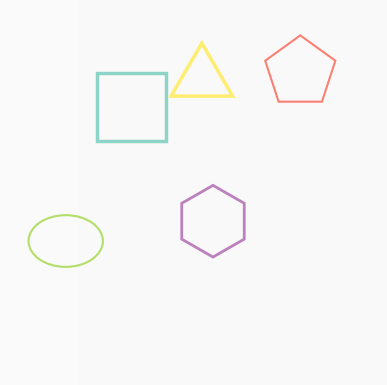[{"shape": "square", "thickness": 2.5, "radius": 0.44, "center": [0.34, 0.723]}, {"shape": "pentagon", "thickness": 1.5, "radius": 0.48, "center": [0.775, 0.813]}, {"shape": "oval", "thickness": 1.5, "radius": 0.48, "center": [0.17, 0.374]}, {"shape": "hexagon", "thickness": 2, "radius": 0.47, "center": [0.55, 0.425]}, {"shape": "triangle", "thickness": 2.5, "radius": 0.46, "center": [0.521, 0.796]}]